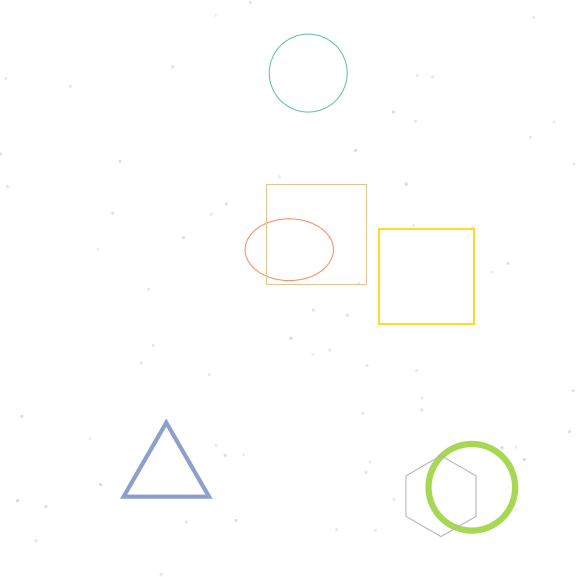[{"shape": "circle", "thickness": 0.5, "radius": 0.34, "center": [0.534, 0.873]}, {"shape": "oval", "thickness": 0.5, "radius": 0.38, "center": [0.501, 0.567]}, {"shape": "triangle", "thickness": 2, "radius": 0.43, "center": [0.288, 0.182]}, {"shape": "circle", "thickness": 3, "radius": 0.38, "center": [0.817, 0.155]}, {"shape": "square", "thickness": 1, "radius": 0.41, "center": [0.739, 0.52]}, {"shape": "square", "thickness": 0.5, "radius": 0.43, "center": [0.547, 0.594]}, {"shape": "hexagon", "thickness": 0.5, "radius": 0.35, "center": [0.764, 0.14]}]